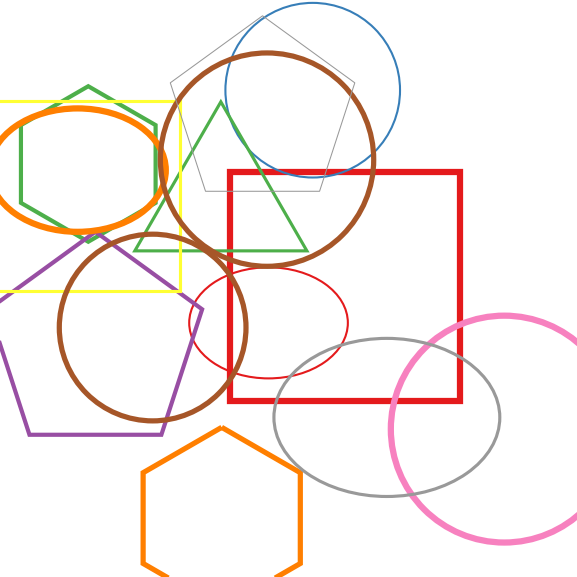[{"shape": "square", "thickness": 3, "radius": 0.99, "center": [0.598, 0.503]}, {"shape": "oval", "thickness": 1, "radius": 0.69, "center": [0.465, 0.44]}, {"shape": "circle", "thickness": 1, "radius": 0.76, "center": [0.542, 0.843]}, {"shape": "hexagon", "thickness": 2, "radius": 0.67, "center": [0.153, 0.715]}, {"shape": "triangle", "thickness": 1.5, "radius": 0.86, "center": [0.382, 0.651]}, {"shape": "pentagon", "thickness": 2, "radius": 0.97, "center": [0.165, 0.403]}, {"shape": "hexagon", "thickness": 2.5, "radius": 0.79, "center": [0.384, 0.102]}, {"shape": "oval", "thickness": 3, "radius": 0.76, "center": [0.134, 0.705]}, {"shape": "square", "thickness": 1.5, "radius": 0.82, "center": [0.148, 0.659]}, {"shape": "circle", "thickness": 2.5, "radius": 0.81, "center": [0.264, 0.432]}, {"shape": "circle", "thickness": 2.5, "radius": 0.92, "center": [0.462, 0.723]}, {"shape": "circle", "thickness": 3, "radius": 0.98, "center": [0.873, 0.256]}, {"shape": "oval", "thickness": 1.5, "radius": 0.98, "center": [0.67, 0.276]}, {"shape": "pentagon", "thickness": 0.5, "radius": 0.84, "center": [0.455, 0.804]}]